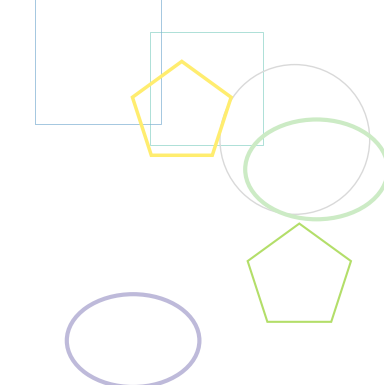[{"shape": "square", "thickness": 0.5, "radius": 0.73, "center": [0.537, 0.769]}, {"shape": "oval", "thickness": 3, "radius": 0.86, "center": [0.346, 0.115]}, {"shape": "square", "thickness": 0.5, "radius": 0.82, "center": [0.254, 0.843]}, {"shape": "pentagon", "thickness": 1.5, "radius": 0.71, "center": [0.777, 0.278]}, {"shape": "circle", "thickness": 1, "radius": 0.97, "center": [0.766, 0.638]}, {"shape": "oval", "thickness": 3, "radius": 0.93, "center": [0.822, 0.56]}, {"shape": "pentagon", "thickness": 2.5, "radius": 0.67, "center": [0.472, 0.706]}]